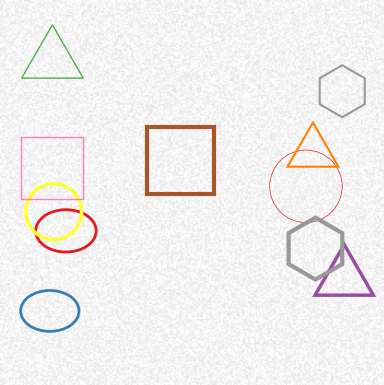[{"shape": "oval", "thickness": 2, "radius": 0.39, "center": [0.171, 0.4]}, {"shape": "circle", "thickness": 0.5, "radius": 0.47, "center": [0.795, 0.516]}, {"shape": "oval", "thickness": 2, "radius": 0.38, "center": [0.129, 0.192]}, {"shape": "triangle", "thickness": 1, "radius": 0.46, "center": [0.136, 0.843]}, {"shape": "triangle", "thickness": 2.5, "radius": 0.44, "center": [0.894, 0.277]}, {"shape": "triangle", "thickness": 1.5, "radius": 0.38, "center": [0.813, 0.605]}, {"shape": "circle", "thickness": 2.5, "radius": 0.36, "center": [0.14, 0.45]}, {"shape": "square", "thickness": 3, "radius": 0.44, "center": [0.468, 0.583]}, {"shape": "square", "thickness": 1, "radius": 0.4, "center": [0.136, 0.563]}, {"shape": "hexagon", "thickness": 3, "radius": 0.4, "center": [0.819, 0.354]}, {"shape": "hexagon", "thickness": 1.5, "radius": 0.34, "center": [0.889, 0.763]}]